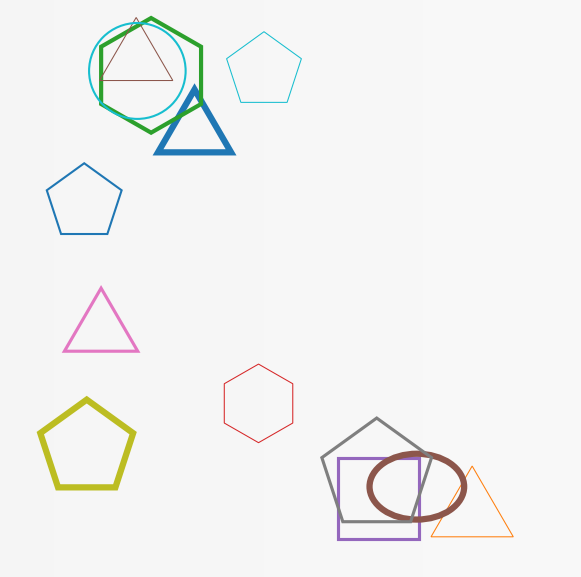[{"shape": "pentagon", "thickness": 1, "radius": 0.34, "center": [0.145, 0.649]}, {"shape": "triangle", "thickness": 3, "radius": 0.36, "center": [0.335, 0.772]}, {"shape": "triangle", "thickness": 0.5, "radius": 0.41, "center": [0.812, 0.11]}, {"shape": "hexagon", "thickness": 2, "radius": 0.5, "center": [0.26, 0.869]}, {"shape": "hexagon", "thickness": 0.5, "radius": 0.34, "center": [0.445, 0.301]}, {"shape": "square", "thickness": 1.5, "radius": 0.35, "center": [0.652, 0.136]}, {"shape": "oval", "thickness": 3, "radius": 0.41, "center": [0.717, 0.156]}, {"shape": "triangle", "thickness": 0.5, "radius": 0.36, "center": [0.234, 0.896]}, {"shape": "triangle", "thickness": 1.5, "radius": 0.36, "center": [0.174, 0.427]}, {"shape": "pentagon", "thickness": 1.5, "radius": 0.5, "center": [0.648, 0.176]}, {"shape": "pentagon", "thickness": 3, "radius": 0.42, "center": [0.149, 0.223]}, {"shape": "circle", "thickness": 1, "radius": 0.42, "center": [0.236, 0.876]}, {"shape": "pentagon", "thickness": 0.5, "radius": 0.34, "center": [0.454, 0.877]}]